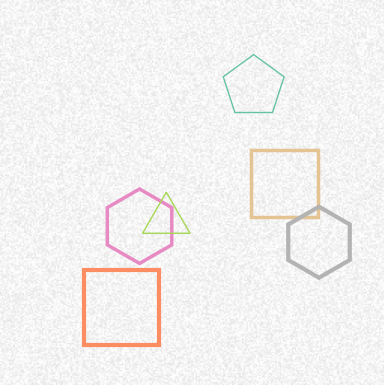[{"shape": "pentagon", "thickness": 1, "radius": 0.42, "center": [0.659, 0.775]}, {"shape": "square", "thickness": 3, "radius": 0.49, "center": [0.316, 0.202]}, {"shape": "hexagon", "thickness": 2.5, "radius": 0.48, "center": [0.362, 0.412]}, {"shape": "triangle", "thickness": 1, "radius": 0.36, "center": [0.432, 0.43]}, {"shape": "square", "thickness": 2.5, "radius": 0.44, "center": [0.738, 0.524]}, {"shape": "hexagon", "thickness": 3, "radius": 0.46, "center": [0.829, 0.371]}]